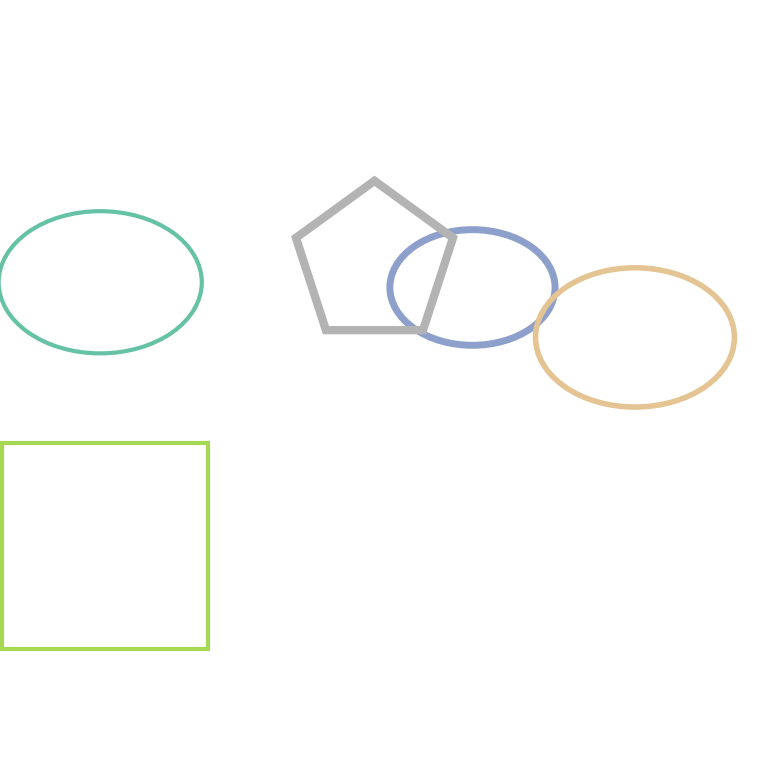[{"shape": "oval", "thickness": 1.5, "radius": 0.66, "center": [0.13, 0.633]}, {"shape": "oval", "thickness": 2.5, "radius": 0.54, "center": [0.614, 0.627]}, {"shape": "square", "thickness": 1.5, "radius": 0.67, "center": [0.136, 0.29]}, {"shape": "oval", "thickness": 2, "radius": 0.65, "center": [0.825, 0.562]}, {"shape": "pentagon", "thickness": 3, "radius": 0.54, "center": [0.486, 0.658]}]